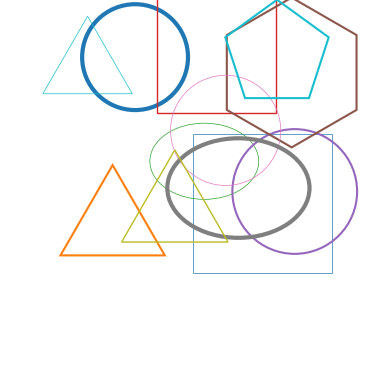[{"shape": "square", "thickness": 0.5, "radius": 0.9, "center": [0.682, 0.471]}, {"shape": "circle", "thickness": 3, "radius": 0.69, "center": [0.351, 0.852]}, {"shape": "triangle", "thickness": 1.5, "radius": 0.78, "center": [0.293, 0.415]}, {"shape": "oval", "thickness": 0.5, "radius": 0.71, "center": [0.531, 0.581]}, {"shape": "square", "thickness": 1, "radius": 0.77, "center": [0.562, 0.86]}, {"shape": "circle", "thickness": 1.5, "radius": 0.81, "center": [0.766, 0.503]}, {"shape": "hexagon", "thickness": 1.5, "radius": 0.97, "center": [0.758, 0.812]}, {"shape": "circle", "thickness": 0.5, "radius": 0.72, "center": [0.586, 0.661]}, {"shape": "oval", "thickness": 3, "radius": 0.92, "center": [0.619, 0.512]}, {"shape": "triangle", "thickness": 1, "radius": 0.8, "center": [0.454, 0.451]}, {"shape": "triangle", "thickness": 0.5, "radius": 0.67, "center": [0.227, 0.824]}, {"shape": "pentagon", "thickness": 1.5, "radius": 0.71, "center": [0.719, 0.859]}]